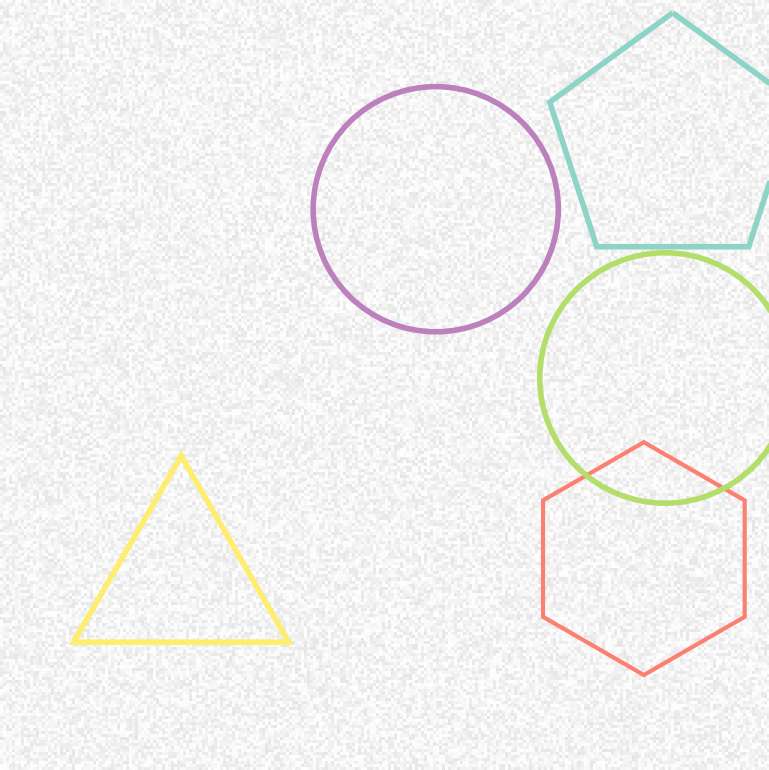[{"shape": "pentagon", "thickness": 2, "radius": 0.84, "center": [0.874, 0.815]}, {"shape": "hexagon", "thickness": 1.5, "radius": 0.76, "center": [0.836, 0.275]}, {"shape": "circle", "thickness": 2, "radius": 0.81, "center": [0.864, 0.509]}, {"shape": "circle", "thickness": 2, "radius": 0.8, "center": [0.566, 0.728]}, {"shape": "triangle", "thickness": 2, "radius": 0.81, "center": [0.235, 0.247]}]